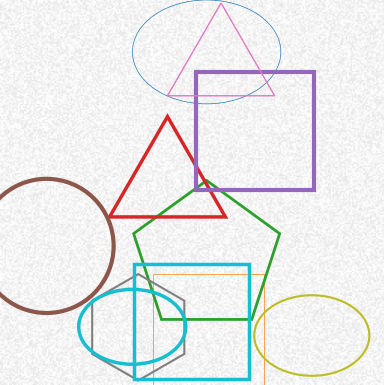[{"shape": "oval", "thickness": 0.5, "radius": 0.96, "center": [0.537, 0.865]}, {"shape": "square", "thickness": 0.5, "radius": 0.72, "center": [0.542, 0.144]}, {"shape": "pentagon", "thickness": 2, "radius": 1.0, "center": [0.537, 0.332]}, {"shape": "triangle", "thickness": 2.5, "radius": 0.87, "center": [0.435, 0.523]}, {"shape": "square", "thickness": 3, "radius": 0.77, "center": [0.663, 0.66]}, {"shape": "circle", "thickness": 3, "radius": 0.87, "center": [0.121, 0.361]}, {"shape": "triangle", "thickness": 1, "radius": 0.8, "center": [0.574, 0.832]}, {"shape": "hexagon", "thickness": 1.5, "radius": 0.69, "center": [0.359, 0.15]}, {"shape": "oval", "thickness": 1.5, "radius": 0.75, "center": [0.81, 0.129]}, {"shape": "oval", "thickness": 2.5, "radius": 0.69, "center": [0.343, 0.151]}, {"shape": "square", "thickness": 2.5, "radius": 0.75, "center": [0.497, 0.164]}]